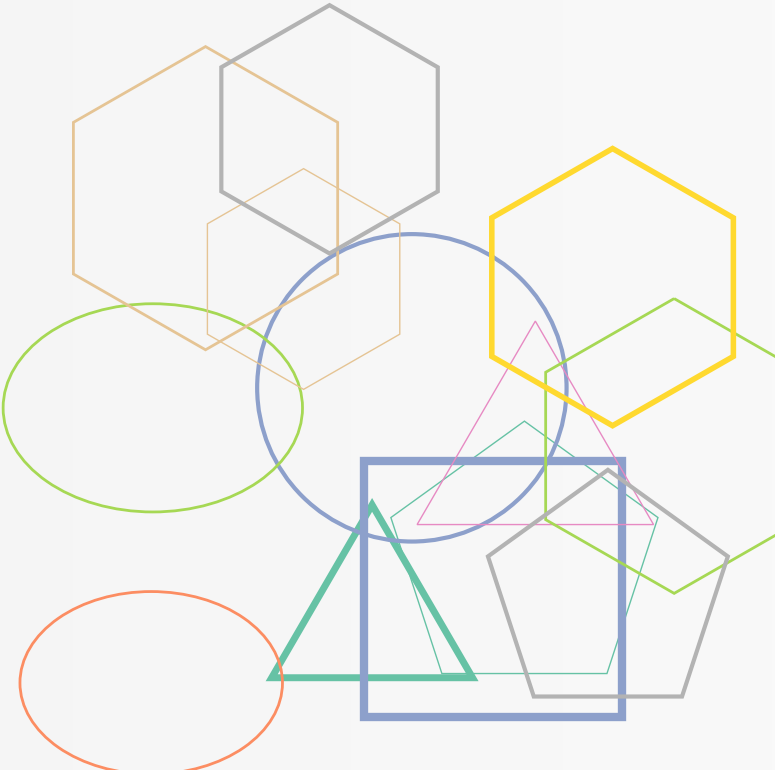[{"shape": "triangle", "thickness": 2.5, "radius": 0.75, "center": [0.48, 0.195]}, {"shape": "pentagon", "thickness": 0.5, "radius": 0.91, "center": [0.677, 0.272]}, {"shape": "oval", "thickness": 1, "radius": 0.85, "center": [0.195, 0.113]}, {"shape": "circle", "thickness": 1.5, "radius": 1.0, "center": [0.531, 0.496]}, {"shape": "square", "thickness": 3, "radius": 0.83, "center": [0.636, 0.236]}, {"shape": "triangle", "thickness": 0.5, "radius": 0.88, "center": [0.691, 0.407]}, {"shape": "hexagon", "thickness": 1, "radius": 0.96, "center": [0.87, 0.421]}, {"shape": "oval", "thickness": 1, "radius": 0.97, "center": [0.197, 0.47]}, {"shape": "hexagon", "thickness": 2, "radius": 0.9, "center": [0.79, 0.627]}, {"shape": "hexagon", "thickness": 1, "radius": 0.98, "center": [0.265, 0.743]}, {"shape": "hexagon", "thickness": 0.5, "radius": 0.72, "center": [0.392, 0.638]}, {"shape": "hexagon", "thickness": 1.5, "radius": 0.81, "center": [0.425, 0.832]}, {"shape": "pentagon", "thickness": 1.5, "radius": 0.81, "center": [0.784, 0.227]}]